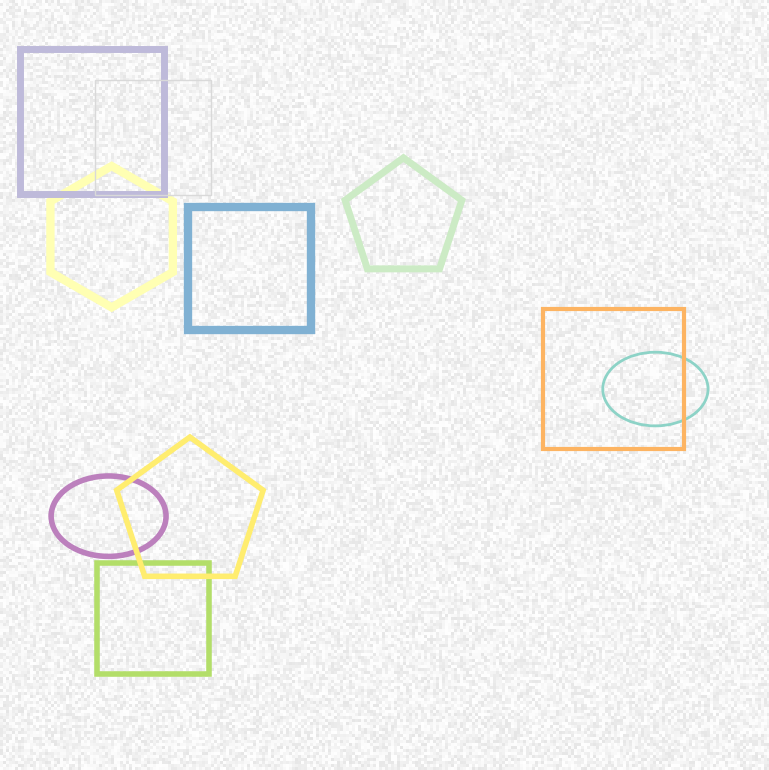[{"shape": "oval", "thickness": 1, "radius": 0.34, "center": [0.851, 0.495]}, {"shape": "hexagon", "thickness": 3, "radius": 0.46, "center": [0.145, 0.693]}, {"shape": "square", "thickness": 2.5, "radius": 0.47, "center": [0.119, 0.843]}, {"shape": "square", "thickness": 3, "radius": 0.4, "center": [0.324, 0.651]}, {"shape": "square", "thickness": 1.5, "radius": 0.46, "center": [0.797, 0.507]}, {"shape": "square", "thickness": 2, "radius": 0.36, "center": [0.199, 0.197]}, {"shape": "square", "thickness": 0.5, "radius": 0.37, "center": [0.199, 0.821]}, {"shape": "oval", "thickness": 2, "radius": 0.37, "center": [0.141, 0.33]}, {"shape": "pentagon", "thickness": 2.5, "radius": 0.4, "center": [0.524, 0.715]}, {"shape": "pentagon", "thickness": 2, "radius": 0.5, "center": [0.247, 0.332]}]